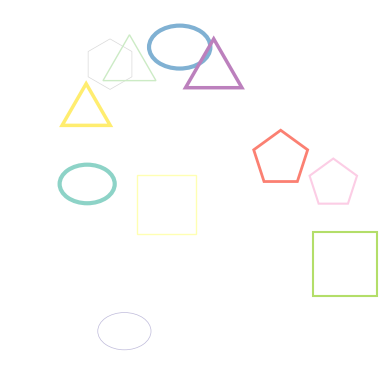[{"shape": "oval", "thickness": 3, "radius": 0.36, "center": [0.226, 0.522]}, {"shape": "square", "thickness": 1, "radius": 0.39, "center": [0.432, 0.469]}, {"shape": "oval", "thickness": 0.5, "radius": 0.35, "center": [0.323, 0.14]}, {"shape": "pentagon", "thickness": 2, "radius": 0.37, "center": [0.729, 0.588]}, {"shape": "oval", "thickness": 3, "radius": 0.4, "center": [0.467, 0.878]}, {"shape": "square", "thickness": 1.5, "radius": 0.41, "center": [0.896, 0.315]}, {"shape": "pentagon", "thickness": 1.5, "radius": 0.32, "center": [0.866, 0.523]}, {"shape": "hexagon", "thickness": 0.5, "radius": 0.33, "center": [0.286, 0.833]}, {"shape": "triangle", "thickness": 2.5, "radius": 0.42, "center": [0.555, 0.814]}, {"shape": "triangle", "thickness": 1, "radius": 0.4, "center": [0.336, 0.83]}, {"shape": "triangle", "thickness": 2.5, "radius": 0.36, "center": [0.224, 0.71]}]